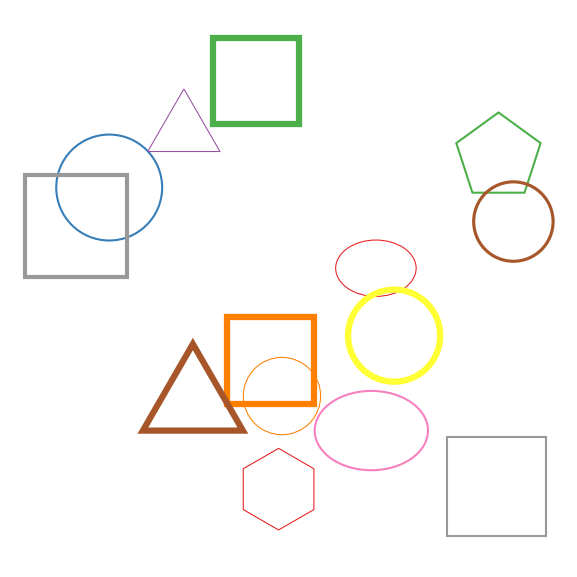[{"shape": "hexagon", "thickness": 0.5, "radius": 0.35, "center": [0.482, 0.152]}, {"shape": "oval", "thickness": 0.5, "radius": 0.35, "center": [0.651, 0.535]}, {"shape": "circle", "thickness": 1, "radius": 0.46, "center": [0.189, 0.674]}, {"shape": "pentagon", "thickness": 1, "radius": 0.38, "center": [0.863, 0.728]}, {"shape": "square", "thickness": 3, "radius": 0.37, "center": [0.443, 0.859]}, {"shape": "triangle", "thickness": 0.5, "radius": 0.36, "center": [0.318, 0.773]}, {"shape": "circle", "thickness": 0.5, "radius": 0.33, "center": [0.488, 0.313]}, {"shape": "square", "thickness": 3, "radius": 0.38, "center": [0.468, 0.375]}, {"shape": "circle", "thickness": 3, "radius": 0.4, "center": [0.682, 0.418]}, {"shape": "triangle", "thickness": 3, "radius": 0.5, "center": [0.334, 0.303]}, {"shape": "circle", "thickness": 1.5, "radius": 0.34, "center": [0.889, 0.615]}, {"shape": "oval", "thickness": 1, "radius": 0.49, "center": [0.643, 0.254]}, {"shape": "square", "thickness": 1, "radius": 0.43, "center": [0.86, 0.157]}, {"shape": "square", "thickness": 2, "radius": 0.44, "center": [0.131, 0.607]}]